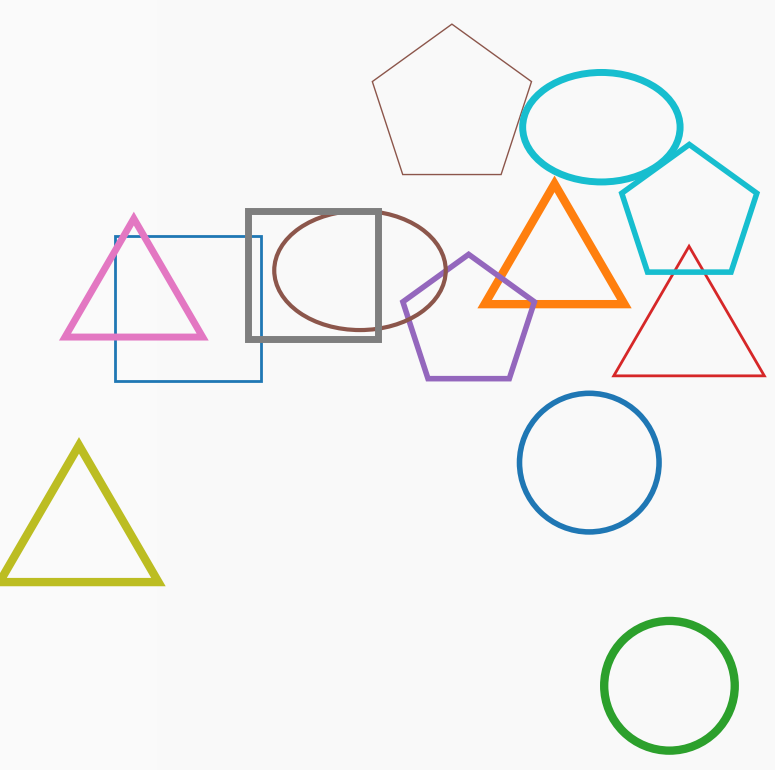[{"shape": "circle", "thickness": 2, "radius": 0.45, "center": [0.76, 0.399]}, {"shape": "square", "thickness": 1, "radius": 0.47, "center": [0.243, 0.599]}, {"shape": "triangle", "thickness": 3, "radius": 0.52, "center": [0.716, 0.657]}, {"shape": "circle", "thickness": 3, "radius": 0.42, "center": [0.864, 0.109]}, {"shape": "triangle", "thickness": 1, "radius": 0.56, "center": [0.889, 0.568]}, {"shape": "pentagon", "thickness": 2, "radius": 0.45, "center": [0.605, 0.58]}, {"shape": "pentagon", "thickness": 0.5, "radius": 0.54, "center": [0.583, 0.861]}, {"shape": "oval", "thickness": 1.5, "radius": 0.55, "center": [0.465, 0.649]}, {"shape": "triangle", "thickness": 2.5, "radius": 0.51, "center": [0.173, 0.614]}, {"shape": "square", "thickness": 2.5, "radius": 0.42, "center": [0.404, 0.643]}, {"shape": "triangle", "thickness": 3, "radius": 0.59, "center": [0.102, 0.303]}, {"shape": "pentagon", "thickness": 2, "radius": 0.46, "center": [0.889, 0.721]}, {"shape": "oval", "thickness": 2.5, "radius": 0.51, "center": [0.776, 0.835]}]